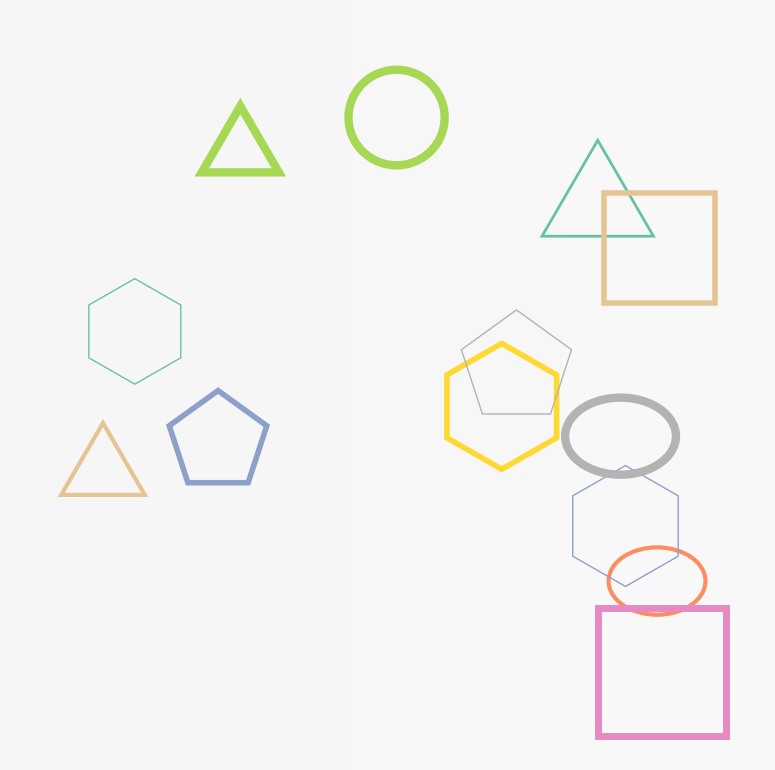[{"shape": "hexagon", "thickness": 0.5, "radius": 0.34, "center": [0.174, 0.57]}, {"shape": "triangle", "thickness": 1, "radius": 0.42, "center": [0.771, 0.735]}, {"shape": "oval", "thickness": 1.5, "radius": 0.31, "center": [0.848, 0.245]}, {"shape": "pentagon", "thickness": 2, "radius": 0.33, "center": [0.281, 0.427]}, {"shape": "hexagon", "thickness": 0.5, "radius": 0.39, "center": [0.807, 0.317]}, {"shape": "square", "thickness": 2.5, "radius": 0.41, "center": [0.854, 0.127]}, {"shape": "triangle", "thickness": 3, "radius": 0.29, "center": [0.31, 0.805]}, {"shape": "circle", "thickness": 3, "radius": 0.31, "center": [0.512, 0.847]}, {"shape": "hexagon", "thickness": 2, "radius": 0.41, "center": [0.647, 0.472]}, {"shape": "triangle", "thickness": 1.5, "radius": 0.31, "center": [0.133, 0.388]}, {"shape": "square", "thickness": 2, "radius": 0.36, "center": [0.851, 0.678]}, {"shape": "oval", "thickness": 3, "radius": 0.36, "center": [0.801, 0.434]}, {"shape": "pentagon", "thickness": 0.5, "radius": 0.37, "center": [0.666, 0.523]}]